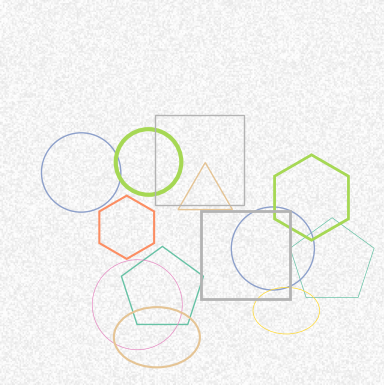[{"shape": "pentagon", "thickness": 0.5, "radius": 0.57, "center": [0.863, 0.32]}, {"shape": "pentagon", "thickness": 1, "radius": 0.56, "center": [0.422, 0.248]}, {"shape": "hexagon", "thickness": 1.5, "radius": 0.41, "center": [0.329, 0.41]}, {"shape": "circle", "thickness": 1, "radius": 0.52, "center": [0.211, 0.552]}, {"shape": "circle", "thickness": 1, "radius": 0.54, "center": [0.709, 0.355]}, {"shape": "circle", "thickness": 0.5, "radius": 0.58, "center": [0.357, 0.208]}, {"shape": "hexagon", "thickness": 2, "radius": 0.55, "center": [0.809, 0.487]}, {"shape": "circle", "thickness": 3, "radius": 0.43, "center": [0.386, 0.579]}, {"shape": "oval", "thickness": 0.5, "radius": 0.43, "center": [0.744, 0.193]}, {"shape": "oval", "thickness": 1.5, "radius": 0.56, "center": [0.407, 0.124]}, {"shape": "triangle", "thickness": 1, "radius": 0.41, "center": [0.533, 0.496]}, {"shape": "square", "thickness": 2, "radius": 0.57, "center": [0.637, 0.338]}, {"shape": "square", "thickness": 1, "radius": 0.58, "center": [0.518, 0.585]}]